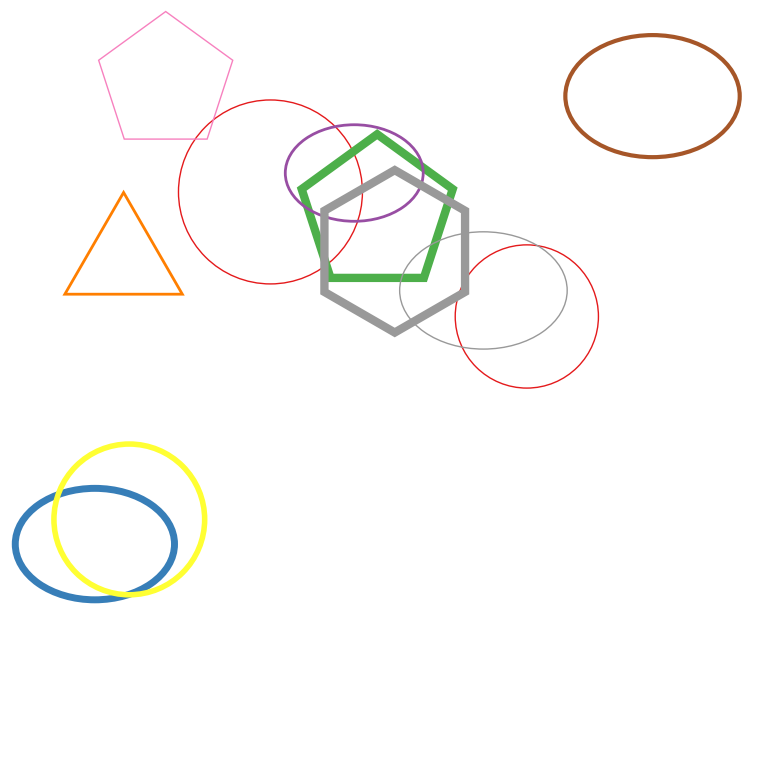[{"shape": "circle", "thickness": 0.5, "radius": 0.46, "center": [0.684, 0.589]}, {"shape": "circle", "thickness": 0.5, "radius": 0.6, "center": [0.351, 0.751]}, {"shape": "oval", "thickness": 2.5, "radius": 0.52, "center": [0.123, 0.293]}, {"shape": "pentagon", "thickness": 3, "radius": 0.52, "center": [0.49, 0.723]}, {"shape": "oval", "thickness": 1, "radius": 0.45, "center": [0.46, 0.775]}, {"shape": "triangle", "thickness": 1, "radius": 0.44, "center": [0.161, 0.662]}, {"shape": "circle", "thickness": 2, "radius": 0.49, "center": [0.168, 0.325]}, {"shape": "oval", "thickness": 1.5, "radius": 0.57, "center": [0.847, 0.875]}, {"shape": "pentagon", "thickness": 0.5, "radius": 0.46, "center": [0.215, 0.893]}, {"shape": "oval", "thickness": 0.5, "radius": 0.54, "center": [0.628, 0.623]}, {"shape": "hexagon", "thickness": 3, "radius": 0.53, "center": [0.513, 0.674]}]